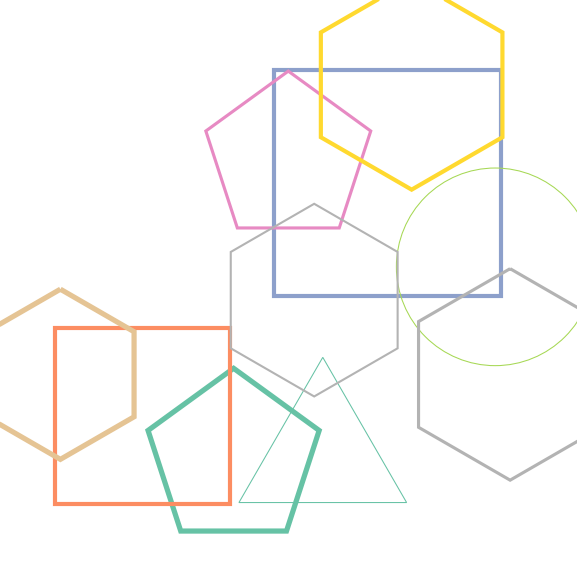[{"shape": "pentagon", "thickness": 2.5, "radius": 0.78, "center": [0.405, 0.206]}, {"shape": "triangle", "thickness": 0.5, "radius": 0.84, "center": [0.559, 0.213]}, {"shape": "square", "thickness": 2, "radius": 0.76, "center": [0.247, 0.279]}, {"shape": "square", "thickness": 2, "radius": 0.98, "center": [0.671, 0.682]}, {"shape": "pentagon", "thickness": 1.5, "radius": 0.75, "center": [0.499, 0.726]}, {"shape": "circle", "thickness": 0.5, "radius": 0.86, "center": [0.857, 0.537]}, {"shape": "hexagon", "thickness": 2, "radius": 0.91, "center": [0.713, 0.852]}, {"shape": "hexagon", "thickness": 2.5, "radius": 0.74, "center": [0.105, 0.351]}, {"shape": "hexagon", "thickness": 1.5, "radius": 0.92, "center": [0.883, 0.351]}, {"shape": "hexagon", "thickness": 1, "radius": 0.83, "center": [0.544, 0.479]}]